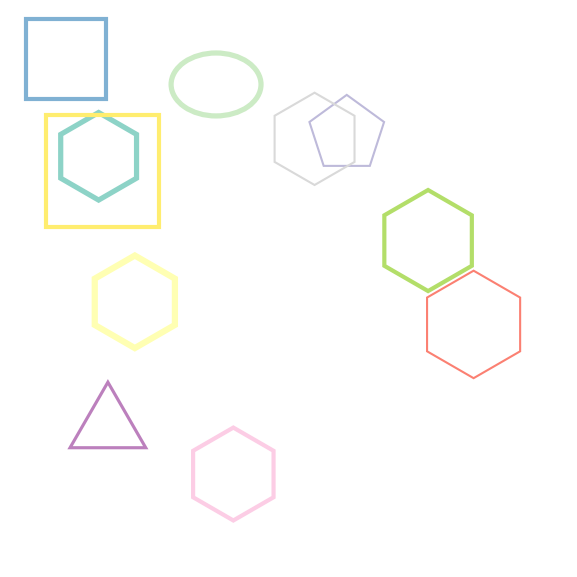[{"shape": "hexagon", "thickness": 2.5, "radius": 0.38, "center": [0.171, 0.729]}, {"shape": "hexagon", "thickness": 3, "radius": 0.4, "center": [0.233, 0.477]}, {"shape": "pentagon", "thickness": 1, "radius": 0.34, "center": [0.6, 0.767]}, {"shape": "hexagon", "thickness": 1, "radius": 0.47, "center": [0.82, 0.437]}, {"shape": "square", "thickness": 2, "radius": 0.35, "center": [0.114, 0.897]}, {"shape": "hexagon", "thickness": 2, "radius": 0.44, "center": [0.741, 0.583]}, {"shape": "hexagon", "thickness": 2, "radius": 0.4, "center": [0.404, 0.178]}, {"shape": "hexagon", "thickness": 1, "radius": 0.4, "center": [0.545, 0.759]}, {"shape": "triangle", "thickness": 1.5, "radius": 0.38, "center": [0.187, 0.262]}, {"shape": "oval", "thickness": 2.5, "radius": 0.39, "center": [0.374, 0.853]}, {"shape": "square", "thickness": 2, "radius": 0.49, "center": [0.178, 0.703]}]